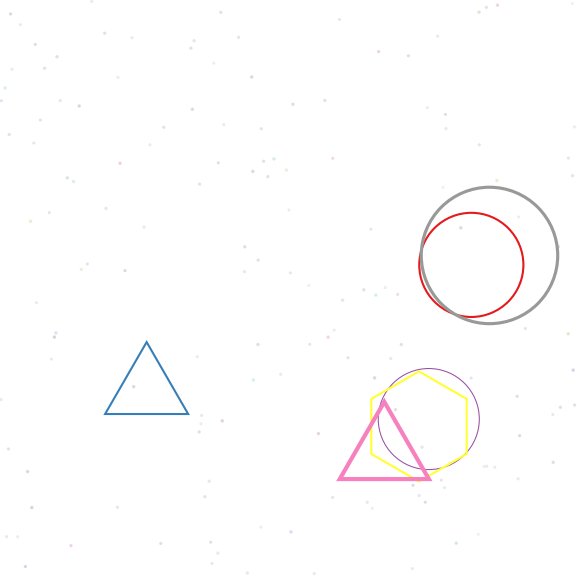[{"shape": "circle", "thickness": 1, "radius": 0.45, "center": [0.816, 0.54]}, {"shape": "triangle", "thickness": 1, "radius": 0.42, "center": [0.254, 0.324]}, {"shape": "circle", "thickness": 0.5, "radius": 0.44, "center": [0.742, 0.274]}, {"shape": "hexagon", "thickness": 1, "radius": 0.48, "center": [0.726, 0.261]}, {"shape": "triangle", "thickness": 2, "radius": 0.45, "center": [0.665, 0.214]}, {"shape": "circle", "thickness": 1.5, "radius": 0.59, "center": [0.848, 0.557]}]